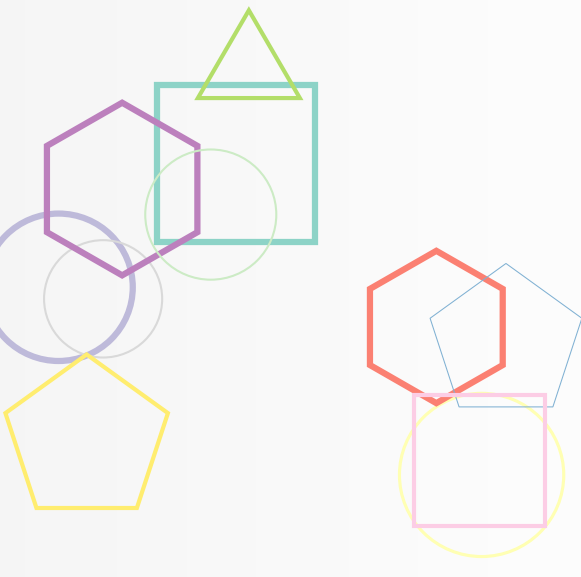[{"shape": "square", "thickness": 3, "radius": 0.68, "center": [0.406, 0.716]}, {"shape": "circle", "thickness": 1.5, "radius": 0.71, "center": [0.829, 0.177]}, {"shape": "circle", "thickness": 3, "radius": 0.64, "center": [0.101, 0.502]}, {"shape": "hexagon", "thickness": 3, "radius": 0.66, "center": [0.751, 0.433]}, {"shape": "pentagon", "thickness": 0.5, "radius": 0.69, "center": [0.87, 0.406]}, {"shape": "triangle", "thickness": 2, "radius": 0.51, "center": [0.428, 0.88]}, {"shape": "square", "thickness": 2, "radius": 0.57, "center": [0.825, 0.201]}, {"shape": "circle", "thickness": 1, "radius": 0.51, "center": [0.177, 0.482]}, {"shape": "hexagon", "thickness": 3, "radius": 0.75, "center": [0.21, 0.672]}, {"shape": "circle", "thickness": 1, "radius": 0.56, "center": [0.363, 0.628]}, {"shape": "pentagon", "thickness": 2, "radius": 0.73, "center": [0.149, 0.238]}]